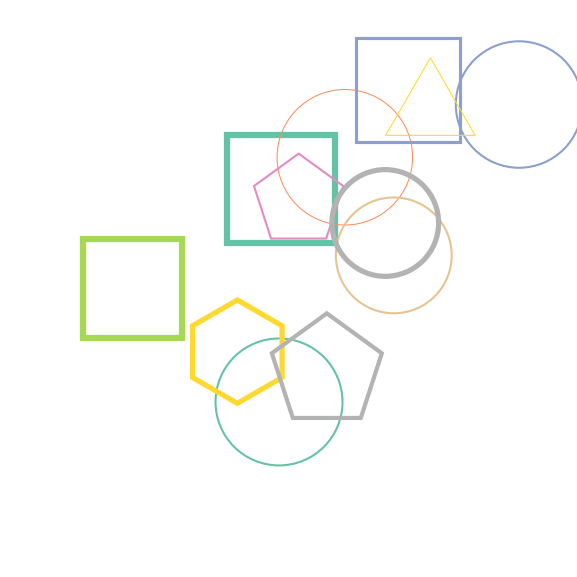[{"shape": "square", "thickness": 3, "radius": 0.47, "center": [0.486, 0.672]}, {"shape": "circle", "thickness": 1, "radius": 0.55, "center": [0.483, 0.303]}, {"shape": "circle", "thickness": 0.5, "radius": 0.59, "center": [0.597, 0.727]}, {"shape": "square", "thickness": 1.5, "radius": 0.45, "center": [0.706, 0.843]}, {"shape": "circle", "thickness": 1, "radius": 0.55, "center": [0.899, 0.818]}, {"shape": "pentagon", "thickness": 1, "radius": 0.41, "center": [0.517, 0.652]}, {"shape": "square", "thickness": 3, "radius": 0.43, "center": [0.229, 0.5]}, {"shape": "hexagon", "thickness": 2.5, "radius": 0.45, "center": [0.411, 0.39]}, {"shape": "triangle", "thickness": 0.5, "radius": 0.45, "center": [0.745, 0.809]}, {"shape": "circle", "thickness": 1, "radius": 0.5, "center": [0.682, 0.557]}, {"shape": "pentagon", "thickness": 2, "radius": 0.5, "center": [0.566, 0.356]}, {"shape": "circle", "thickness": 2.5, "radius": 0.46, "center": [0.667, 0.613]}]